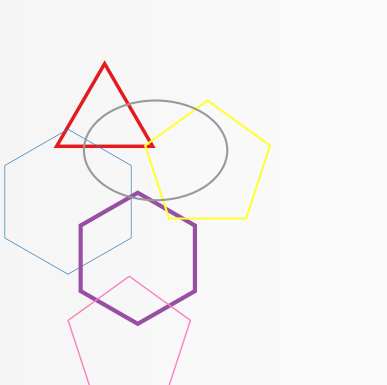[{"shape": "triangle", "thickness": 2.5, "radius": 0.72, "center": [0.27, 0.692]}, {"shape": "hexagon", "thickness": 0.5, "radius": 0.94, "center": [0.175, 0.476]}, {"shape": "hexagon", "thickness": 3, "radius": 0.85, "center": [0.356, 0.329]}, {"shape": "pentagon", "thickness": 1.5, "radius": 0.85, "center": [0.536, 0.57]}, {"shape": "pentagon", "thickness": 1, "radius": 0.83, "center": [0.334, 0.117]}, {"shape": "oval", "thickness": 1.5, "radius": 0.92, "center": [0.402, 0.609]}]